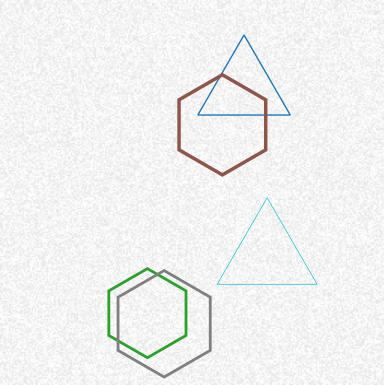[{"shape": "triangle", "thickness": 1, "radius": 0.69, "center": [0.634, 0.771]}, {"shape": "hexagon", "thickness": 2, "radius": 0.58, "center": [0.383, 0.187]}, {"shape": "hexagon", "thickness": 2.5, "radius": 0.65, "center": [0.578, 0.676]}, {"shape": "hexagon", "thickness": 2, "radius": 0.69, "center": [0.426, 0.159]}, {"shape": "triangle", "thickness": 0.5, "radius": 0.75, "center": [0.694, 0.336]}]